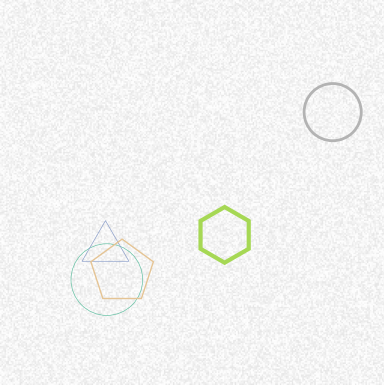[{"shape": "circle", "thickness": 0.5, "radius": 0.47, "center": [0.277, 0.274]}, {"shape": "triangle", "thickness": 0.5, "radius": 0.35, "center": [0.274, 0.357]}, {"shape": "hexagon", "thickness": 3, "radius": 0.36, "center": [0.583, 0.39]}, {"shape": "pentagon", "thickness": 1, "radius": 0.43, "center": [0.317, 0.294]}, {"shape": "circle", "thickness": 2, "radius": 0.37, "center": [0.864, 0.709]}]